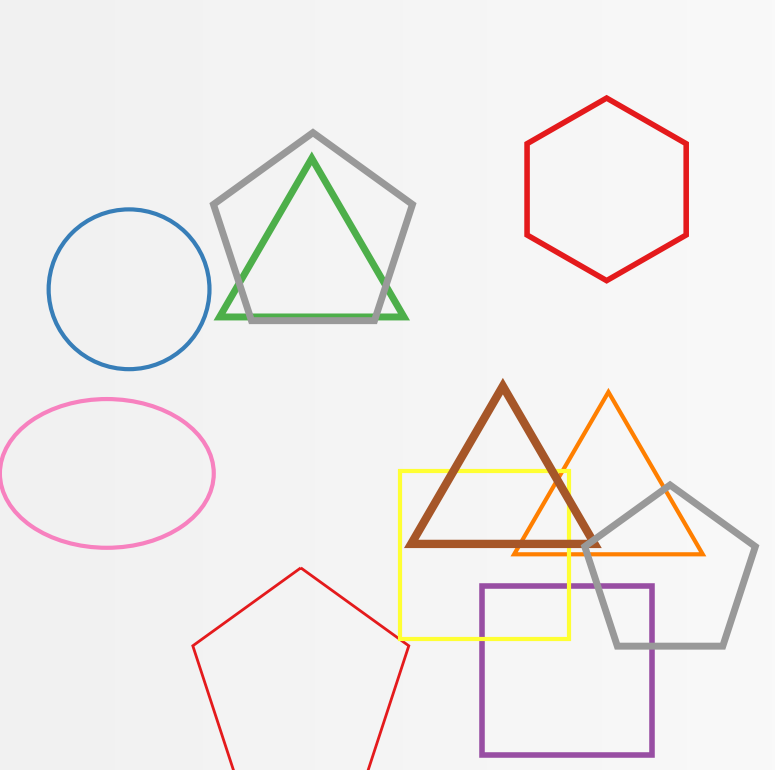[{"shape": "pentagon", "thickness": 1, "radius": 0.73, "center": [0.388, 0.116]}, {"shape": "hexagon", "thickness": 2, "radius": 0.59, "center": [0.783, 0.754]}, {"shape": "circle", "thickness": 1.5, "radius": 0.52, "center": [0.167, 0.624]}, {"shape": "triangle", "thickness": 2.5, "radius": 0.69, "center": [0.402, 0.657]}, {"shape": "square", "thickness": 2, "radius": 0.55, "center": [0.732, 0.129]}, {"shape": "triangle", "thickness": 1.5, "radius": 0.7, "center": [0.785, 0.35]}, {"shape": "square", "thickness": 1.5, "radius": 0.54, "center": [0.625, 0.279]}, {"shape": "triangle", "thickness": 3, "radius": 0.68, "center": [0.649, 0.362]}, {"shape": "oval", "thickness": 1.5, "radius": 0.69, "center": [0.138, 0.385]}, {"shape": "pentagon", "thickness": 2.5, "radius": 0.58, "center": [0.865, 0.254]}, {"shape": "pentagon", "thickness": 2.5, "radius": 0.67, "center": [0.404, 0.693]}]